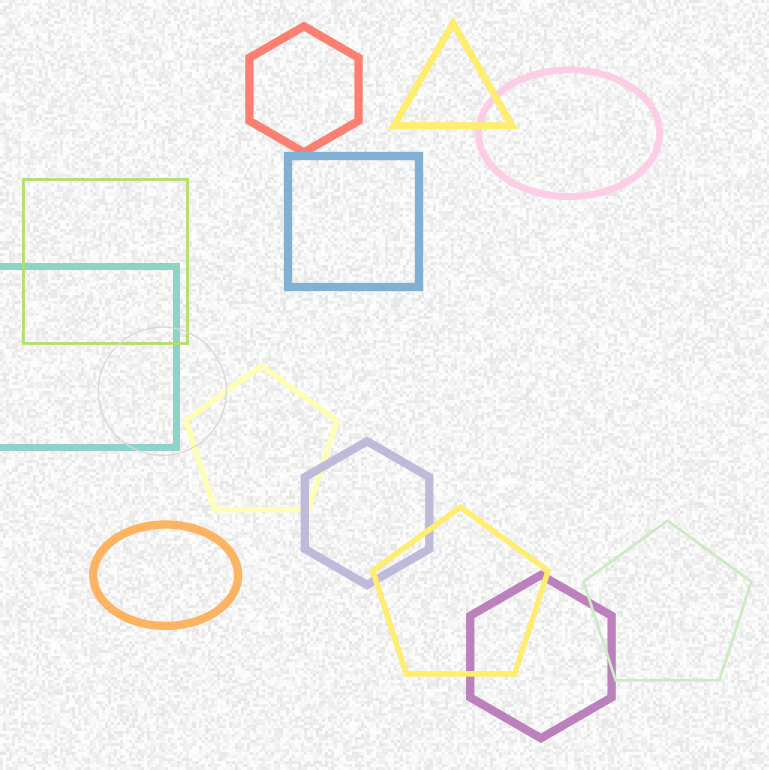[{"shape": "square", "thickness": 2.5, "radius": 0.59, "center": [0.11, 0.537]}, {"shape": "pentagon", "thickness": 2, "radius": 0.52, "center": [0.34, 0.422]}, {"shape": "hexagon", "thickness": 3, "radius": 0.47, "center": [0.477, 0.334]}, {"shape": "hexagon", "thickness": 3, "radius": 0.41, "center": [0.395, 0.884]}, {"shape": "square", "thickness": 3, "radius": 0.43, "center": [0.459, 0.713]}, {"shape": "oval", "thickness": 3, "radius": 0.47, "center": [0.215, 0.253]}, {"shape": "square", "thickness": 1, "radius": 0.53, "center": [0.136, 0.661]}, {"shape": "oval", "thickness": 2.5, "radius": 0.59, "center": [0.739, 0.827]}, {"shape": "circle", "thickness": 0.5, "radius": 0.42, "center": [0.211, 0.492]}, {"shape": "hexagon", "thickness": 3, "radius": 0.53, "center": [0.702, 0.147]}, {"shape": "pentagon", "thickness": 1, "radius": 0.57, "center": [0.867, 0.209]}, {"shape": "triangle", "thickness": 2.5, "radius": 0.44, "center": [0.588, 0.881]}, {"shape": "pentagon", "thickness": 2, "radius": 0.6, "center": [0.598, 0.222]}]